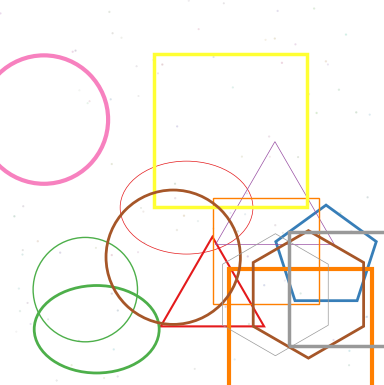[{"shape": "oval", "thickness": 0.5, "radius": 0.86, "center": [0.485, 0.461]}, {"shape": "triangle", "thickness": 1.5, "radius": 0.78, "center": [0.552, 0.23]}, {"shape": "pentagon", "thickness": 2, "radius": 0.69, "center": [0.847, 0.33]}, {"shape": "circle", "thickness": 1, "radius": 0.68, "center": [0.222, 0.248]}, {"shape": "oval", "thickness": 2, "radius": 0.81, "center": [0.251, 0.145]}, {"shape": "triangle", "thickness": 0.5, "radius": 0.89, "center": [0.714, 0.454]}, {"shape": "square", "thickness": 1, "radius": 0.69, "center": [0.691, 0.348]}, {"shape": "square", "thickness": 3, "radius": 0.93, "center": [0.782, 0.117]}, {"shape": "square", "thickness": 2.5, "radius": 0.99, "center": [0.599, 0.66]}, {"shape": "hexagon", "thickness": 2, "radius": 0.83, "center": [0.801, 0.235]}, {"shape": "circle", "thickness": 2, "radius": 0.87, "center": [0.45, 0.332]}, {"shape": "circle", "thickness": 3, "radius": 0.83, "center": [0.114, 0.689]}, {"shape": "hexagon", "thickness": 0.5, "radius": 0.79, "center": [0.715, 0.235]}, {"shape": "square", "thickness": 2.5, "radius": 0.74, "center": [0.898, 0.25]}]